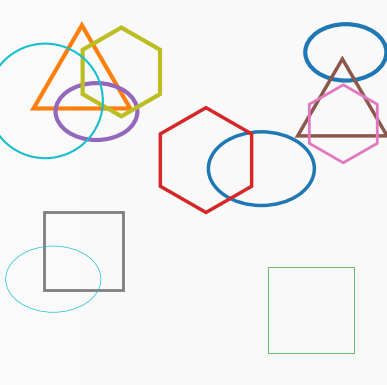[{"shape": "oval", "thickness": 2.5, "radius": 0.68, "center": [0.675, 0.562]}, {"shape": "oval", "thickness": 3, "radius": 0.52, "center": [0.892, 0.864]}, {"shape": "triangle", "thickness": 3, "radius": 0.72, "center": [0.211, 0.79]}, {"shape": "square", "thickness": 0.5, "radius": 0.55, "center": [0.803, 0.195]}, {"shape": "hexagon", "thickness": 2.5, "radius": 0.68, "center": [0.532, 0.584]}, {"shape": "oval", "thickness": 3, "radius": 0.53, "center": [0.249, 0.71]}, {"shape": "triangle", "thickness": 2.5, "radius": 0.67, "center": [0.884, 0.714]}, {"shape": "hexagon", "thickness": 2, "radius": 0.51, "center": [0.886, 0.678]}, {"shape": "square", "thickness": 2, "radius": 0.51, "center": [0.215, 0.347]}, {"shape": "hexagon", "thickness": 3, "radius": 0.58, "center": [0.313, 0.813]}, {"shape": "oval", "thickness": 0.5, "radius": 0.61, "center": [0.138, 0.275]}, {"shape": "circle", "thickness": 1.5, "radius": 0.74, "center": [0.117, 0.738]}]